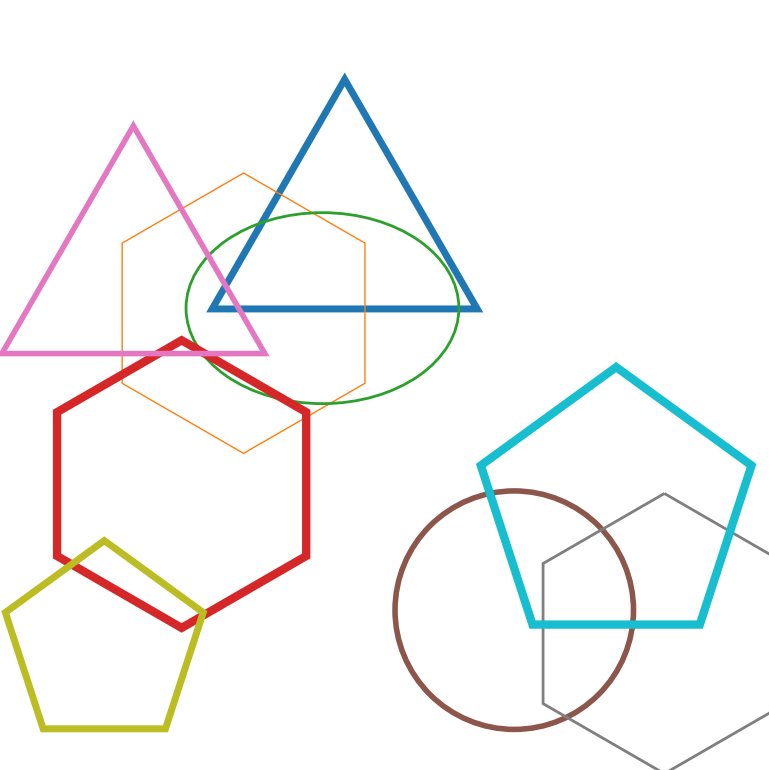[{"shape": "triangle", "thickness": 2.5, "radius": 0.99, "center": [0.448, 0.698]}, {"shape": "hexagon", "thickness": 0.5, "radius": 0.91, "center": [0.316, 0.593]}, {"shape": "oval", "thickness": 1, "radius": 0.89, "center": [0.419, 0.6]}, {"shape": "hexagon", "thickness": 3, "radius": 0.93, "center": [0.236, 0.371]}, {"shape": "circle", "thickness": 2, "radius": 0.77, "center": [0.668, 0.208]}, {"shape": "triangle", "thickness": 2, "radius": 0.99, "center": [0.173, 0.639]}, {"shape": "hexagon", "thickness": 1, "radius": 0.91, "center": [0.863, 0.177]}, {"shape": "pentagon", "thickness": 2.5, "radius": 0.68, "center": [0.135, 0.163]}, {"shape": "pentagon", "thickness": 3, "radius": 0.92, "center": [0.8, 0.338]}]